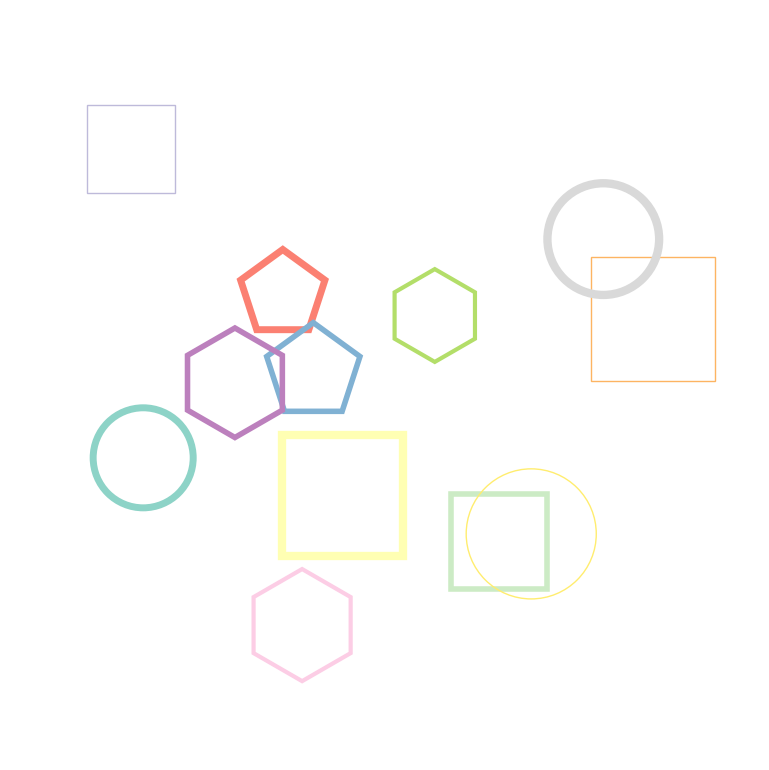[{"shape": "circle", "thickness": 2.5, "radius": 0.32, "center": [0.186, 0.405]}, {"shape": "square", "thickness": 3, "radius": 0.39, "center": [0.445, 0.357]}, {"shape": "square", "thickness": 0.5, "radius": 0.29, "center": [0.171, 0.807]}, {"shape": "pentagon", "thickness": 2.5, "radius": 0.29, "center": [0.367, 0.618]}, {"shape": "pentagon", "thickness": 2, "radius": 0.32, "center": [0.407, 0.517]}, {"shape": "square", "thickness": 0.5, "radius": 0.4, "center": [0.848, 0.585]}, {"shape": "hexagon", "thickness": 1.5, "radius": 0.3, "center": [0.565, 0.59]}, {"shape": "hexagon", "thickness": 1.5, "radius": 0.36, "center": [0.392, 0.188]}, {"shape": "circle", "thickness": 3, "radius": 0.36, "center": [0.783, 0.689]}, {"shape": "hexagon", "thickness": 2, "radius": 0.36, "center": [0.305, 0.503]}, {"shape": "square", "thickness": 2, "radius": 0.31, "center": [0.648, 0.297]}, {"shape": "circle", "thickness": 0.5, "radius": 0.42, "center": [0.69, 0.307]}]